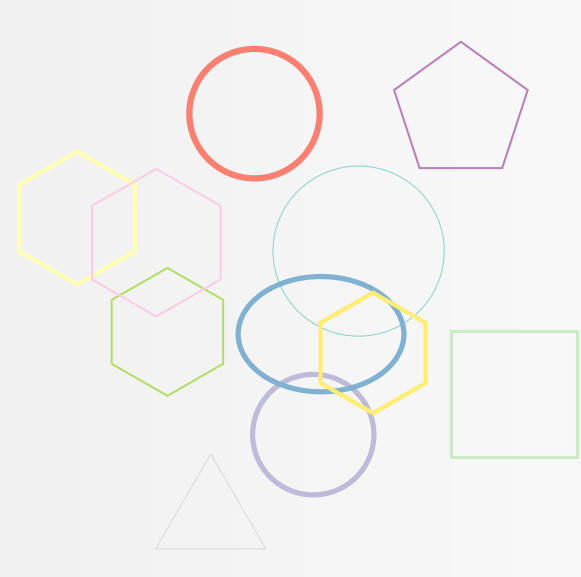[{"shape": "circle", "thickness": 0.5, "radius": 0.74, "center": [0.617, 0.564]}, {"shape": "hexagon", "thickness": 2, "radius": 0.58, "center": [0.133, 0.622]}, {"shape": "circle", "thickness": 2.5, "radius": 0.52, "center": [0.539, 0.246]}, {"shape": "circle", "thickness": 3, "radius": 0.56, "center": [0.438, 0.802]}, {"shape": "oval", "thickness": 2.5, "radius": 0.71, "center": [0.552, 0.42]}, {"shape": "hexagon", "thickness": 1, "radius": 0.55, "center": [0.288, 0.424]}, {"shape": "hexagon", "thickness": 1, "radius": 0.64, "center": [0.269, 0.579]}, {"shape": "triangle", "thickness": 0.5, "radius": 0.55, "center": [0.363, 0.103]}, {"shape": "pentagon", "thickness": 1, "radius": 0.6, "center": [0.793, 0.806]}, {"shape": "square", "thickness": 1.5, "radius": 0.55, "center": [0.884, 0.317]}, {"shape": "hexagon", "thickness": 2, "radius": 0.52, "center": [0.642, 0.388]}]